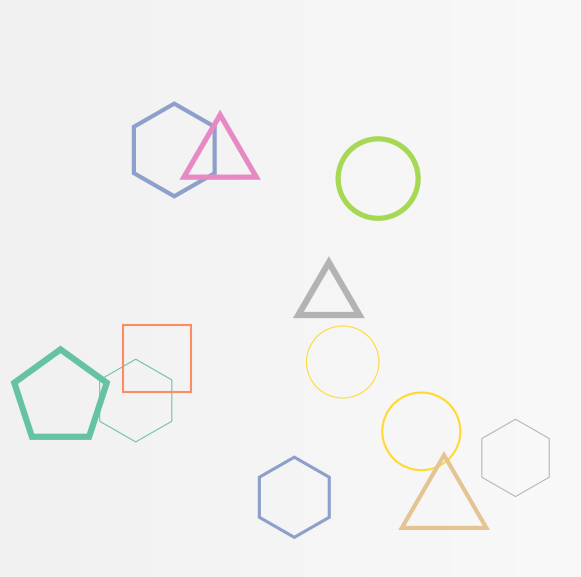[{"shape": "hexagon", "thickness": 0.5, "radius": 0.36, "center": [0.234, 0.306]}, {"shape": "pentagon", "thickness": 3, "radius": 0.42, "center": [0.104, 0.31]}, {"shape": "square", "thickness": 1, "radius": 0.29, "center": [0.27, 0.379]}, {"shape": "hexagon", "thickness": 2, "radius": 0.4, "center": [0.3, 0.739]}, {"shape": "hexagon", "thickness": 1.5, "radius": 0.35, "center": [0.506, 0.138]}, {"shape": "triangle", "thickness": 2.5, "radius": 0.36, "center": [0.379, 0.728]}, {"shape": "circle", "thickness": 2.5, "radius": 0.34, "center": [0.651, 0.69]}, {"shape": "circle", "thickness": 0.5, "radius": 0.31, "center": [0.59, 0.372]}, {"shape": "circle", "thickness": 1, "radius": 0.34, "center": [0.725, 0.252]}, {"shape": "triangle", "thickness": 2, "radius": 0.42, "center": [0.764, 0.127]}, {"shape": "hexagon", "thickness": 0.5, "radius": 0.33, "center": [0.887, 0.206]}, {"shape": "triangle", "thickness": 3, "radius": 0.3, "center": [0.566, 0.484]}]